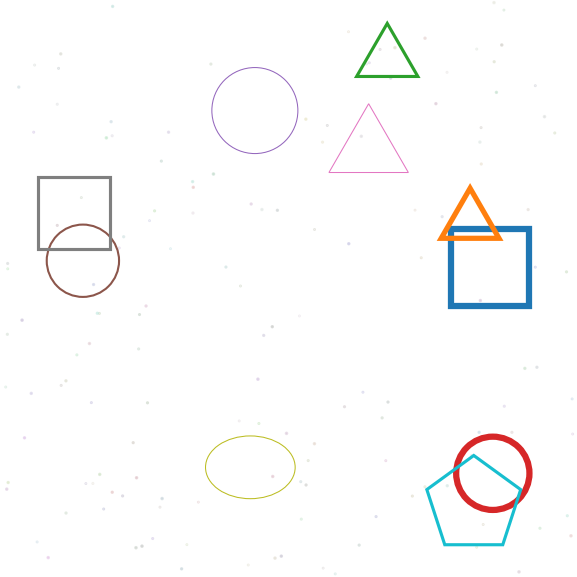[{"shape": "square", "thickness": 3, "radius": 0.34, "center": [0.848, 0.536]}, {"shape": "triangle", "thickness": 2.5, "radius": 0.29, "center": [0.814, 0.615]}, {"shape": "triangle", "thickness": 1.5, "radius": 0.31, "center": [0.671, 0.897]}, {"shape": "circle", "thickness": 3, "radius": 0.32, "center": [0.853, 0.18]}, {"shape": "circle", "thickness": 0.5, "radius": 0.37, "center": [0.441, 0.808]}, {"shape": "circle", "thickness": 1, "radius": 0.31, "center": [0.144, 0.548]}, {"shape": "triangle", "thickness": 0.5, "radius": 0.4, "center": [0.638, 0.74]}, {"shape": "square", "thickness": 1.5, "radius": 0.31, "center": [0.128, 0.63]}, {"shape": "oval", "thickness": 0.5, "radius": 0.39, "center": [0.433, 0.19]}, {"shape": "pentagon", "thickness": 1.5, "radius": 0.43, "center": [0.82, 0.125]}]